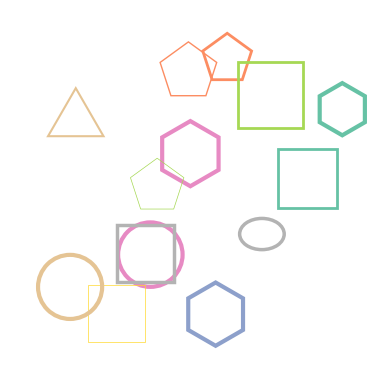[{"shape": "square", "thickness": 2, "radius": 0.38, "center": [0.799, 0.537]}, {"shape": "hexagon", "thickness": 3, "radius": 0.34, "center": [0.889, 0.716]}, {"shape": "pentagon", "thickness": 1, "radius": 0.39, "center": [0.489, 0.814]}, {"shape": "pentagon", "thickness": 2, "radius": 0.33, "center": [0.59, 0.847]}, {"shape": "hexagon", "thickness": 3, "radius": 0.41, "center": [0.56, 0.184]}, {"shape": "circle", "thickness": 3, "radius": 0.42, "center": [0.391, 0.339]}, {"shape": "hexagon", "thickness": 3, "radius": 0.42, "center": [0.494, 0.601]}, {"shape": "square", "thickness": 2, "radius": 0.43, "center": [0.702, 0.753]}, {"shape": "pentagon", "thickness": 0.5, "radius": 0.36, "center": [0.408, 0.516]}, {"shape": "square", "thickness": 0.5, "radius": 0.37, "center": [0.303, 0.186]}, {"shape": "circle", "thickness": 3, "radius": 0.42, "center": [0.182, 0.255]}, {"shape": "triangle", "thickness": 1.5, "radius": 0.42, "center": [0.197, 0.688]}, {"shape": "oval", "thickness": 2.5, "radius": 0.29, "center": [0.68, 0.392]}, {"shape": "square", "thickness": 2.5, "radius": 0.37, "center": [0.378, 0.341]}]